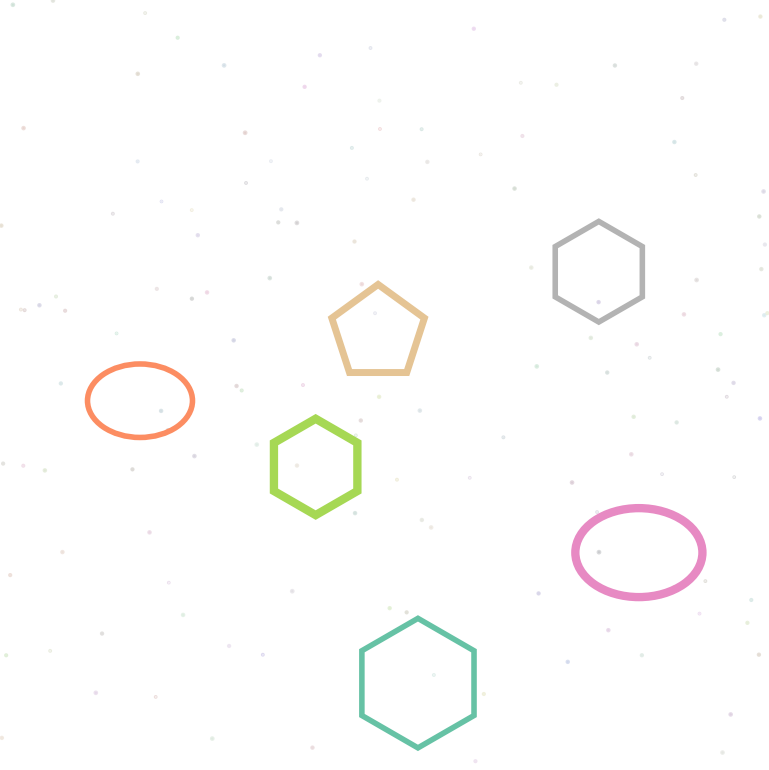[{"shape": "hexagon", "thickness": 2, "radius": 0.42, "center": [0.543, 0.113]}, {"shape": "oval", "thickness": 2, "radius": 0.34, "center": [0.182, 0.48]}, {"shape": "oval", "thickness": 3, "radius": 0.41, "center": [0.83, 0.282]}, {"shape": "hexagon", "thickness": 3, "radius": 0.31, "center": [0.41, 0.394]}, {"shape": "pentagon", "thickness": 2.5, "radius": 0.32, "center": [0.491, 0.567]}, {"shape": "hexagon", "thickness": 2, "radius": 0.33, "center": [0.778, 0.647]}]